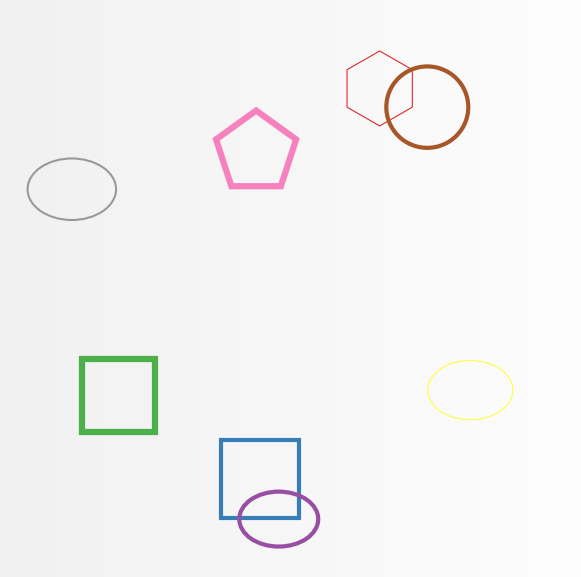[{"shape": "hexagon", "thickness": 0.5, "radius": 0.32, "center": [0.653, 0.846]}, {"shape": "square", "thickness": 2, "radius": 0.33, "center": [0.448, 0.17]}, {"shape": "square", "thickness": 3, "radius": 0.32, "center": [0.204, 0.315]}, {"shape": "oval", "thickness": 2, "radius": 0.34, "center": [0.48, 0.1]}, {"shape": "oval", "thickness": 0.5, "radius": 0.37, "center": [0.809, 0.324]}, {"shape": "circle", "thickness": 2, "radius": 0.35, "center": [0.735, 0.814]}, {"shape": "pentagon", "thickness": 3, "radius": 0.36, "center": [0.441, 0.735]}, {"shape": "oval", "thickness": 1, "radius": 0.38, "center": [0.124, 0.671]}]